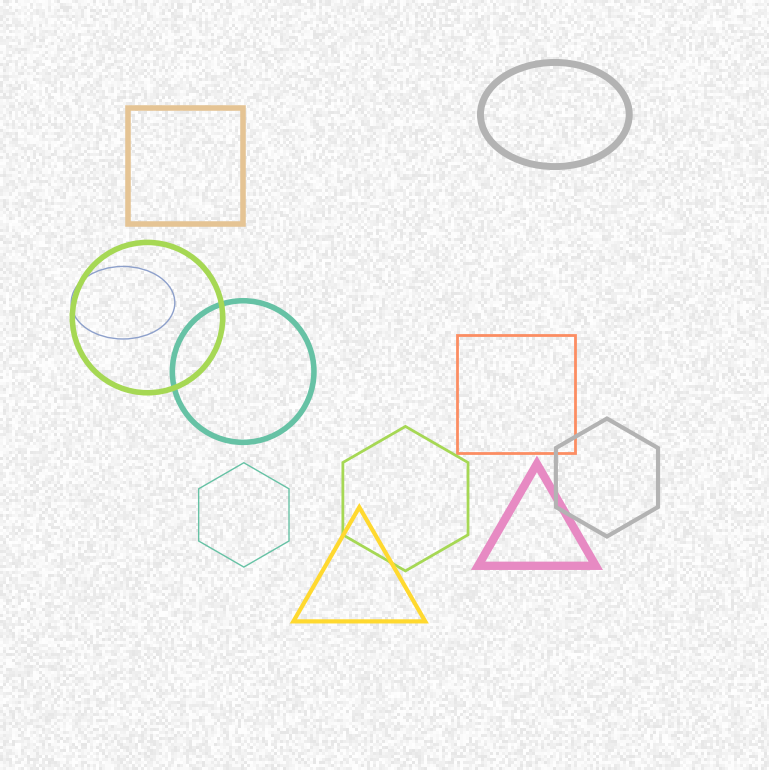[{"shape": "circle", "thickness": 2, "radius": 0.46, "center": [0.316, 0.517]}, {"shape": "hexagon", "thickness": 0.5, "radius": 0.34, "center": [0.317, 0.331]}, {"shape": "square", "thickness": 1, "radius": 0.38, "center": [0.67, 0.488]}, {"shape": "oval", "thickness": 0.5, "radius": 0.34, "center": [0.16, 0.607]}, {"shape": "triangle", "thickness": 3, "radius": 0.44, "center": [0.697, 0.309]}, {"shape": "hexagon", "thickness": 1, "radius": 0.47, "center": [0.527, 0.352]}, {"shape": "circle", "thickness": 2, "radius": 0.49, "center": [0.192, 0.588]}, {"shape": "triangle", "thickness": 1.5, "radius": 0.49, "center": [0.467, 0.242]}, {"shape": "square", "thickness": 2, "radius": 0.38, "center": [0.241, 0.784]}, {"shape": "oval", "thickness": 2.5, "radius": 0.48, "center": [0.721, 0.851]}, {"shape": "hexagon", "thickness": 1.5, "radius": 0.38, "center": [0.788, 0.38]}]